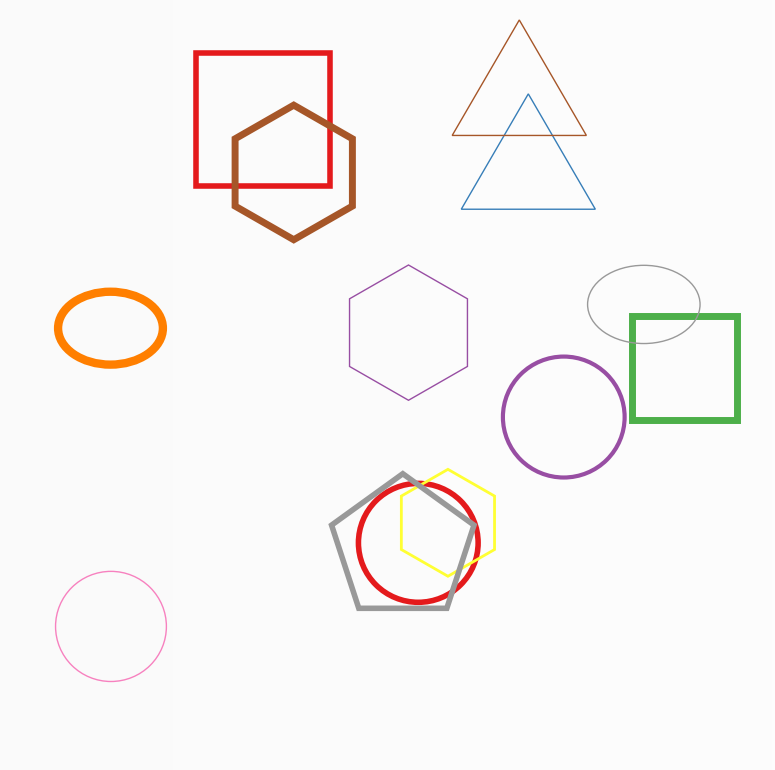[{"shape": "square", "thickness": 2, "radius": 0.43, "center": [0.339, 0.844]}, {"shape": "circle", "thickness": 2, "radius": 0.39, "center": [0.54, 0.295]}, {"shape": "triangle", "thickness": 0.5, "radius": 0.5, "center": [0.682, 0.778]}, {"shape": "square", "thickness": 2.5, "radius": 0.34, "center": [0.883, 0.523]}, {"shape": "circle", "thickness": 1.5, "radius": 0.39, "center": [0.727, 0.458]}, {"shape": "hexagon", "thickness": 0.5, "radius": 0.44, "center": [0.527, 0.568]}, {"shape": "oval", "thickness": 3, "radius": 0.34, "center": [0.143, 0.574]}, {"shape": "hexagon", "thickness": 1, "radius": 0.35, "center": [0.578, 0.321]}, {"shape": "triangle", "thickness": 0.5, "radius": 0.5, "center": [0.67, 0.874]}, {"shape": "hexagon", "thickness": 2.5, "radius": 0.44, "center": [0.379, 0.776]}, {"shape": "circle", "thickness": 0.5, "radius": 0.36, "center": [0.143, 0.186]}, {"shape": "pentagon", "thickness": 2, "radius": 0.48, "center": [0.52, 0.288]}, {"shape": "oval", "thickness": 0.5, "radius": 0.36, "center": [0.831, 0.605]}]